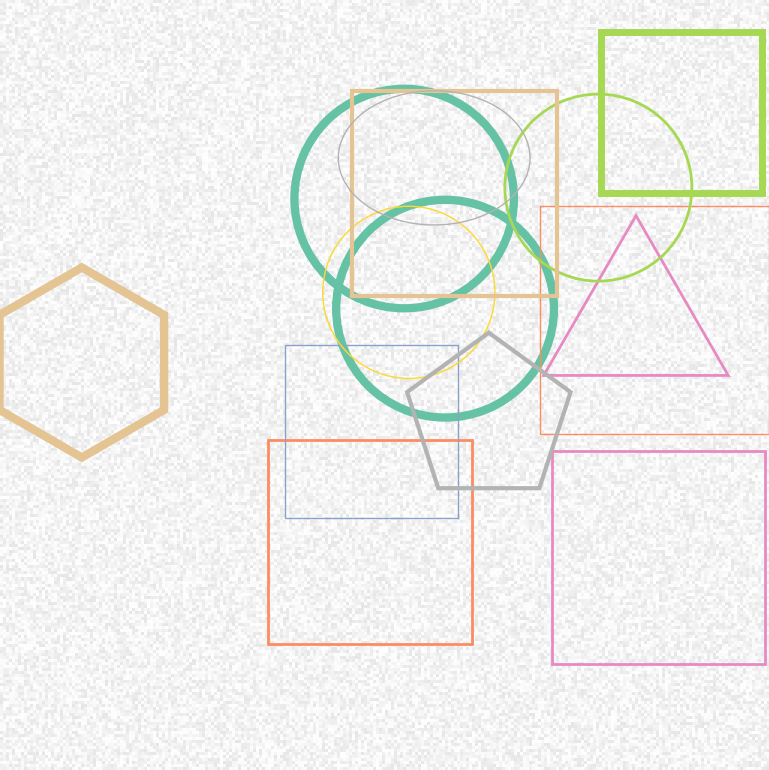[{"shape": "circle", "thickness": 3, "radius": 0.71, "center": [0.525, 0.742]}, {"shape": "circle", "thickness": 3, "radius": 0.71, "center": [0.578, 0.599]}, {"shape": "square", "thickness": 1, "radius": 0.66, "center": [0.481, 0.297]}, {"shape": "square", "thickness": 0.5, "radius": 0.74, "center": [0.85, 0.584]}, {"shape": "square", "thickness": 0.5, "radius": 0.56, "center": [0.482, 0.439]}, {"shape": "triangle", "thickness": 1, "radius": 0.69, "center": [0.826, 0.582]}, {"shape": "square", "thickness": 1, "radius": 0.69, "center": [0.855, 0.276]}, {"shape": "circle", "thickness": 1, "radius": 0.61, "center": [0.777, 0.756]}, {"shape": "square", "thickness": 2.5, "radius": 0.52, "center": [0.885, 0.854]}, {"shape": "circle", "thickness": 0.5, "radius": 0.56, "center": [0.531, 0.62]}, {"shape": "square", "thickness": 1.5, "radius": 0.66, "center": [0.59, 0.749]}, {"shape": "hexagon", "thickness": 3, "radius": 0.62, "center": [0.106, 0.529]}, {"shape": "oval", "thickness": 0.5, "radius": 0.62, "center": [0.564, 0.795]}, {"shape": "pentagon", "thickness": 1.5, "radius": 0.56, "center": [0.635, 0.456]}]